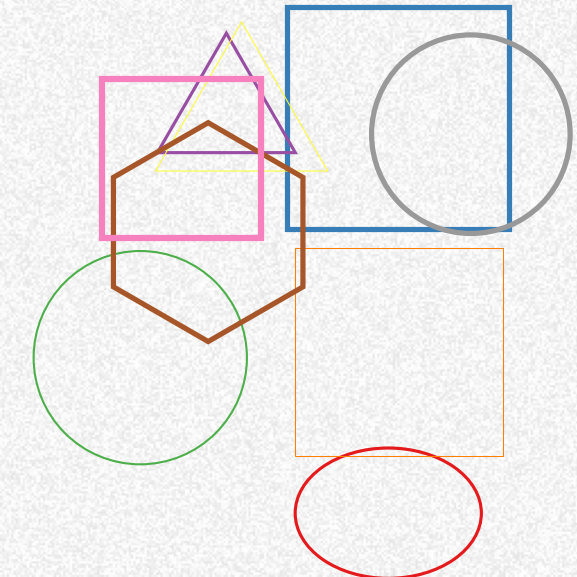[{"shape": "oval", "thickness": 1.5, "radius": 0.81, "center": [0.672, 0.111]}, {"shape": "square", "thickness": 2.5, "radius": 0.96, "center": [0.689, 0.795]}, {"shape": "circle", "thickness": 1, "radius": 0.92, "center": [0.243, 0.38]}, {"shape": "triangle", "thickness": 1.5, "radius": 0.69, "center": [0.392, 0.804]}, {"shape": "square", "thickness": 0.5, "radius": 0.9, "center": [0.691, 0.39]}, {"shape": "triangle", "thickness": 0.5, "radius": 0.86, "center": [0.418, 0.789]}, {"shape": "hexagon", "thickness": 2.5, "radius": 0.95, "center": [0.36, 0.597]}, {"shape": "square", "thickness": 3, "radius": 0.69, "center": [0.314, 0.725]}, {"shape": "circle", "thickness": 2.5, "radius": 0.86, "center": [0.815, 0.767]}]